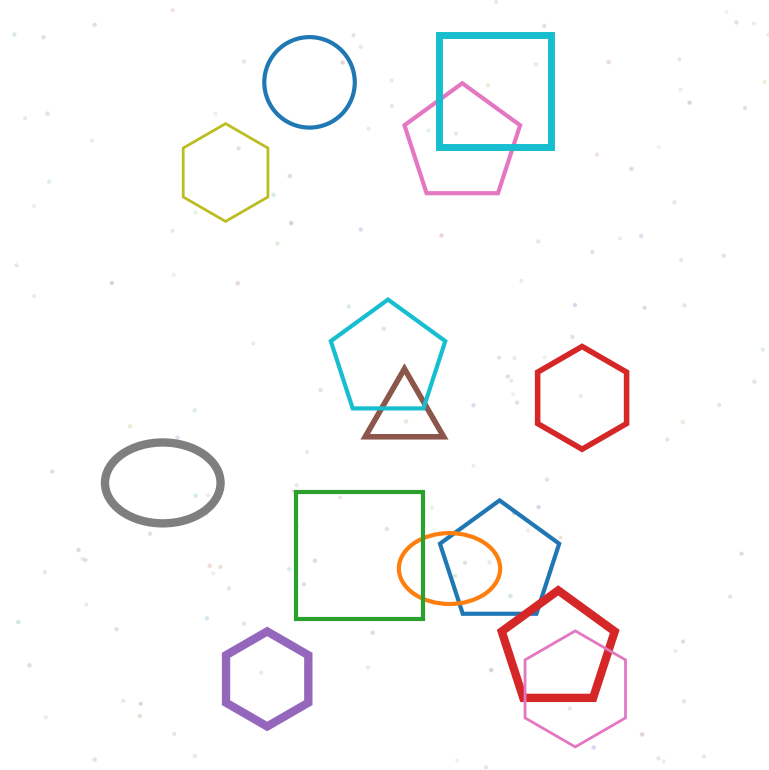[{"shape": "pentagon", "thickness": 1.5, "radius": 0.41, "center": [0.649, 0.269]}, {"shape": "circle", "thickness": 1.5, "radius": 0.29, "center": [0.402, 0.893]}, {"shape": "oval", "thickness": 1.5, "radius": 0.33, "center": [0.584, 0.262]}, {"shape": "square", "thickness": 1.5, "radius": 0.41, "center": [0.467, 0.278]}, {"shape": "hexagon", "thickness": 2, "radius": 0.33, "center": [0.756, 0.483]}, {"shape": "pentagon", "thickness": 3, "radius": 0.39, "center": [0.725, 0.156]}, {"shape": "hexagon", "thickness": 3, "radius": 0.31, "center": [0.347, 0.118]}, {"shape": "triangle", "thickness": 2, "radius": 0.29, "center": [0.525, 0.462]}, {"shape": "hexagon", "thickness": 1, "radius": 0.38, "center": [0.747, 0.105]}, {"shape": "pentagon", "thickness": 1.5, "radius": 0.39, "center": [0.6, 0.813]}, {"shape": "oval", "thickness": 3, "radius": 0.38, "center": [0.211, 0.373]}, {"shape": "hexagon", "thickness": 1, "radius": 0.32, "center": [0.293, 0.776]}, {"shape": "square", "thickness": 2.5, "radius": 0.36, "center": [0.642, 0.882]}, {"shape": "pentagon", "thickness": 1.5, "radius": 0.39, "center": [0.504, 0.533]}]